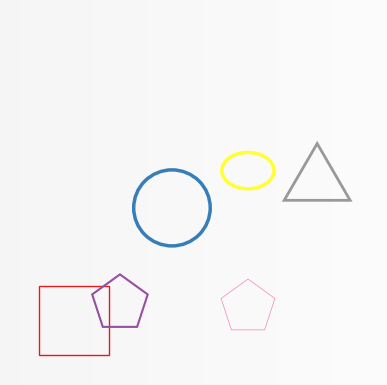[{"shape": "square", "thickness": 1, "radius": 0.45, "center": [0.191, 0.168]}, {"shape": "circle", "thickness": 2.5, "radius": 0.49, "center": [0.444, 0.46]}, {"shape": "pentagon", "thickness": 1.5, "radius": 0.38, "center": [0.31, 0.212]}, {"shape": "oval", "thickness": 2.5, "radius": 0.34, "center": [0.64, 0.557]}, {"shape": "pentagon", "thickness": 0.5, "radius": 0.36, "center": [0.64, 0.202]}, {"shape": "triangle", "thickness": 2, "radius": 0.49, "center": [0.818, 0.529]}]